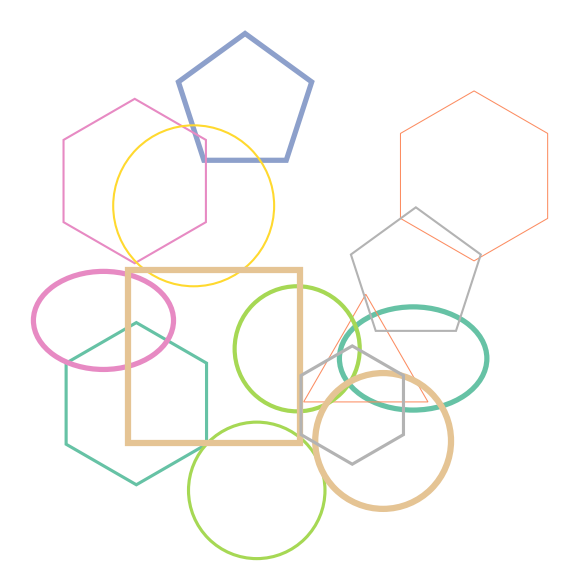[{"shape": "hexagon", "thickness": 1.5, "radius": 0.7, "center": [0.236, 0.3]}, {"shape": "oval", "thickness": 2.5, "radius": 0.64, "center": [0.715, 0.378]}, {"shape": "hexagon", "thickness": 0.5, "radius": 0.74, "center": [0.821, 0.695]}, {"shape": "triangle", "thickness": 0.5, "radius": 0.62, "center": [0.633, 0.365]}, {"shape": "pentagon", "thickness": 2.5, "radius": 0.61, "center": [0.424, 0.82]}, {"shape": "oval", "thickness": 2.5, "radius": 0.61, "center": [0.179, 0.444]}, {"shape": "hexagon", "thickness": 1, "radius": 0.71, "center": [0.233, 0.686]}, {"shape": "circle", "thickness": 2, "radius": 0.54, "center": [0.515, 0.395]}, {"shape": "circle", "thickness": 1.5, "radius": 0.59, "center": [0.445, 0.15]}, {"shape": "circle", "thickness": 1, "radius": 0.7, "center": [0.335, 0.643]}, {"shape": "square", "thickness": 3, "radius": 0.75, "center": [0.371, 0.382]}, {"shape": "circle", "thickness": 3, "radius": 0.59, "center": [0.663, 0.236]}, {"shape": "pentagon", "thickness": 1, "radius": 0.59, "center": [0.72, 0.522]}, {"shape": "hexagon", "thickness": 1.5, "radius": 0.51, "center": [0.61, 0.298]}]